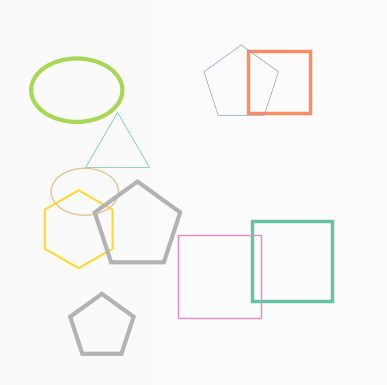[{"shape": "triangle", "thickness": 0.5, "radius": 0.48, "center": [0.303, 0.613]}, {"shape": "square", "thickness": 2.5, "radius": 0.52, "center": [0.753, 0.321]}, {"shape": "square", "thickness": 2.5, "radius": 0.4, "center": [0.719, 0.786]}, {"shape": "pentagon", "thickness": 0.5, "radius": 0.51, "center": [0.622, 0.782]}, {"shape": "square", "thickness": 1, "radius": 0.54, "center": [0.566, 0.282]}, {"shape": "oval", "thickness": 3, "radius": 0.59, "center": [0.198, 0.766]}, {"shape": "hexagon", "thickness": 1.5, "radius": 0.51, "center": [0.203, 0.405]}, {"shape": "oval", "thickness": 1, "radius": 0.44, "center": [0.219, 0.502]}, {"shape": "pentagon", "thickness": 3, "radius": 0.58, "center": [0.355, 0.413]}, {"shape": "pentagon", "thickness": 3, "radius": 0.43, "center": [0.263, 0.151]}]